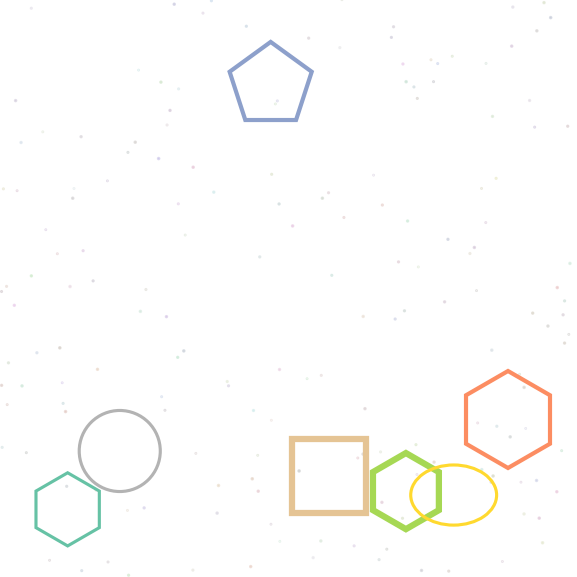[{"shape": "hexagon", "thickness": 1.5, "radius": 0.32, "center": [0.117, 0.117]}, {"shape": "hexagon", "thickness": 2, "radius": 0.42, "center": [0.88, 0.273]}, {"shape": "pentagon", "thickness": 2, "radius": 0.37, "center": [0.469, 0.852]}, {"shape": "hexagon", "thickness": 3, "radius": 0.33, "center": [0.703, 0.149]}, {"shape": "oval", "thickness": 1.5, "radius": 0.37, "center": [0.786, 0.142]}, {"shape": "square", "thickness": 3, "radius": 0.32, "center": [0.569, 0.175]}, {"shape": "circle", "thickness": 1.5, "radius": 0.35, "center": [0.207, 0.218]}]